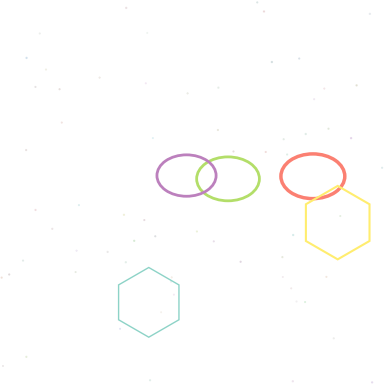[{"shape": "hexagon", "thickness": 1, "radius": 0.45, "center": [0.386, 0.215]}, {"shape": "oval", "thickness": 2.5, "radius": 0.41, "center": [0.813, 0.542]}, {"shape": "oval", "thickness": 2, "radius": 0.41, "center": [0.592, 0.535]}, {"shape": "oval", "thickness": 2, "radius": 0.38, "center": [0.484, 0.544]}, {"shape": "hexagon", "thickness": 1.5, "radius": 0.48, "center": [0.877, 0.422]}]